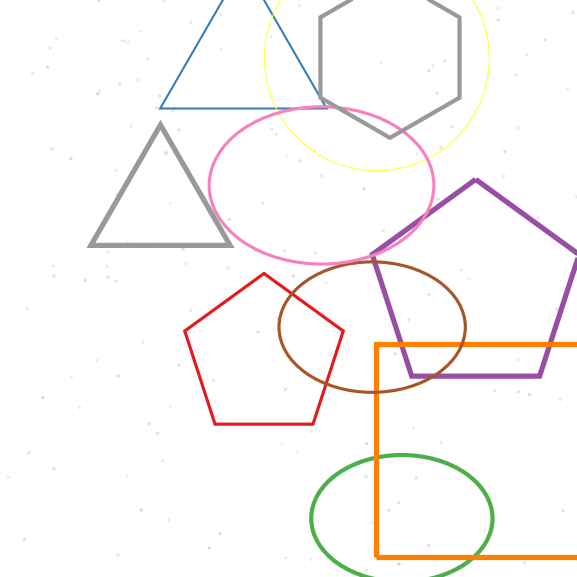[{"shape": "pentagon", "thickness": 1.5, "radius": 0.72, "center": [0.457, 0.381]}, {"shape": "triangle", "thickness": 1, "radius": 0.83, "center": [0.421, 0.894]}, {"shape": "oval", "thickness": 2, "radius": 0.78, "center": [0.696, 0.101]}, {"shape": "pentagon", "thickness": 2.5, "radius": 0.94, "center": [0.824, 0.5]}, {"shape": "square", "thickness": 2.5, "radius": 0.92, "center": [0.835, 0.219]}, {"shape": "circle", "thickness": 0.5, "radius": 0.97, "center": [0.652, 0.898]}, {"shape": "oval", "thickness": 1.5, "radius": 0.81, "center": [0.644, 0.433]}, {"shape": "oval", "thickness": 1.5, "radius": 0.97, "center": [0.557, 0.678]}, {"shape": "triangle", "thickness": 2.5, "radius": 0.7, "center": [0.278, 0.644]}, {"shape": "hexagon", "thickness": 2, "radius": 0.7, "center": [0.675, 0.9]}]